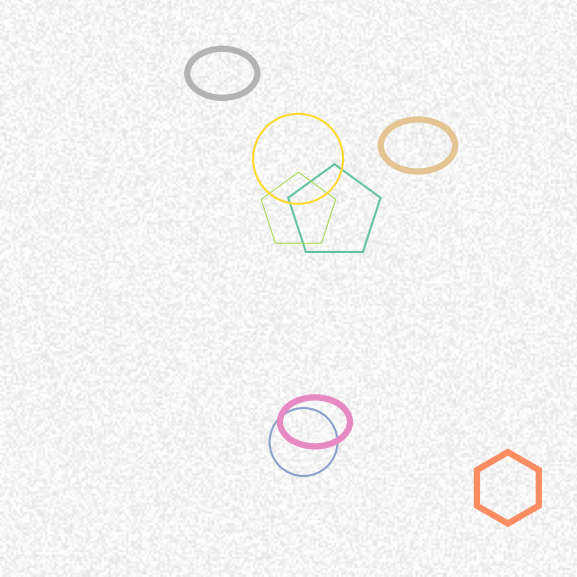[{"shape": "pentagon", "thickness": 1, "radius": 0.42, "center": [0.579, 0.631]}, {"shape": "hexagon", "thickness": 3, "radius": 0.31, "center": [0.879, 0.154]}, {"shape": "circle", "thickness": 1, "radius": 0.29, "center": [0.526, 0.234]}, {"shape": "oval", "thickness": 3, "radius": 0.3, "center": [0.545, 0.269]}, {"shape": "pentagon", "thickness": 0.5, "radius": 0.34, "center": [0.517, 0.633]}, {"shape": "circle", "thickness": 1, "radius": 0.39, "center": [0.516, 0.724]}, {"shape": "oval", "thickness": 3, "radius": 0.32, "center": [0.724, 0.747]}, {"shape": "oval", "thickness": 3, "radius": 0.3, "center": [0.385, 0.872]}]